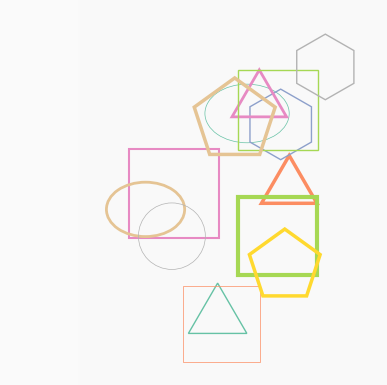[{"shape": "oval", "thickness": 0.5, "radius": 0.54, "center": [0.638, 0.705]}, {"shape": "triangle", "thickness": 1, "radius": 0.44, "center": [0.562, 0.178]}, {"shape": "square", "thickness": 0.5, "radius": 0.49, "center": [0.572, 0.159]}, {"shape": "triangle", "thickness": 2.5, "radius": 0.41, "center": [0.746, 0.513]}, {"shape": "hexagon", "thickness": 1, "radius": 0.46, "center": [0.724, 0.677]}, {"shape": "square", "thickness": 1.5, "radius": 0.58, "center": [0.449, 0.498]}, {"shape": "triangle", "thickness": 2, "radius": 0.41, "center": [0.669, 0.737]}, {"shape": "square", "thickness": 1, "radius": 0.52, "center": [0.717, 0.714]}, {"shape": "square", "thickness": 3, "radius": 0.51, "center": [0.716, 0.387]}, {"shape": "pentagon", "thickness": 2.5, "radius": 0.48, "center": [0.735, 0.309]}, {"shape": "pentagon", "thickness": 2.5, "radius": 0.55, "center": [0.606, 0.688]}, {"shape": "oval", "thickness": 2, "radius": 0.5, "center": [0.376, 0.456]}, {"shape": "hexagon", "thickness": 1, "radius": 0.43, "center": [0.84, 0.826]}, {"shape": "circle", "thickness": 0.5, "radius": 0.43, "center": [0.444, 0.387]}]